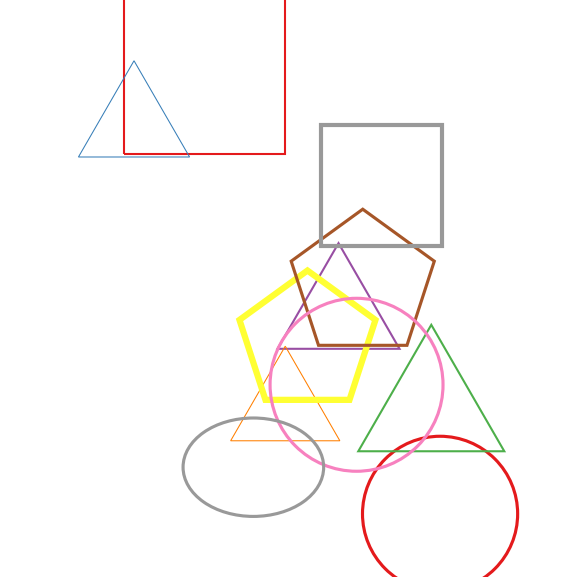[{"shape": "circle", "thickness": 1.5, "radius": 0.67, "center": [0.762, 0.109]}, {"shape": "square", "thickness": 1, "radius": 0.7, "center": [0.354, 0.871]}, {"shape": "triangle", "thickness": 0.5, "radius": 0.56, "center": [0.232, 0.783]}, {"shape": "triangle", "thickness": 1, "radius": 0.73, "center": [0.747, 0.291]}, {"shape": "triangle", "thickness": 1, "radius": 0.61, "center": [0.586, 0.456]}, {"shape": "triangle", "thickness": 0.5, "radius": 0.55, "center": [0.494, 0.29]}, {"shape": "pentagon", "thickness": 3, "radius": 0.62, "center": [0.532, 0.407]}, {"shape": "pentagon", "thickness": 1.5, "radius": 0.65, "center": [0.628, 0.507]}, {"shape": "circle", "thickness": 1.5, "radius": 0.75, "center": [0.617, 0.333]}, {"shape": "oval", "thickness": 1.5, "radius": 0.61, "center": [0.439, 0.19]}, {"shape": "square", "thickness": 2, "radius": 0.52, "center": [0.66, 0.678]}]